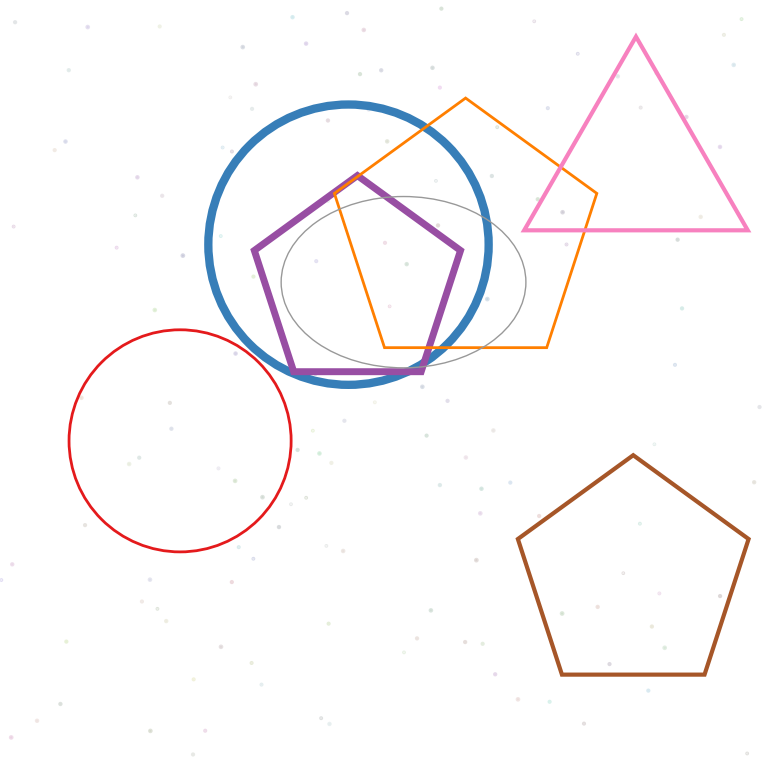[{"shape": "circle", "thickness": 1, "radius": 0.72, "center": [0.234, 0.427]}, {"shape": "circle", "thickness": 3, "radius": 0.91, "center": [0.453, 0.682]}, {"shape": "pentagon", "thickness": 2.5, "radius": 0.7, "center": [0.464, 0.631]}, {"shape": "pentagon", "thickness": 1, "radius": 0.9, "center": [0.605, 0.693]}, {"shape": "pentagon", "thickness": 1.5, "radius": 0.79, "center": [0.822, 0.251]}, {"shape": "triangle", "thickness": 1.5, "radius": 0.84, "center": [0.826, 0.785]}, {"shape": "oval", "thickness": 0.5, "radius": 0.79, "center": [0.524, 0.634]}]